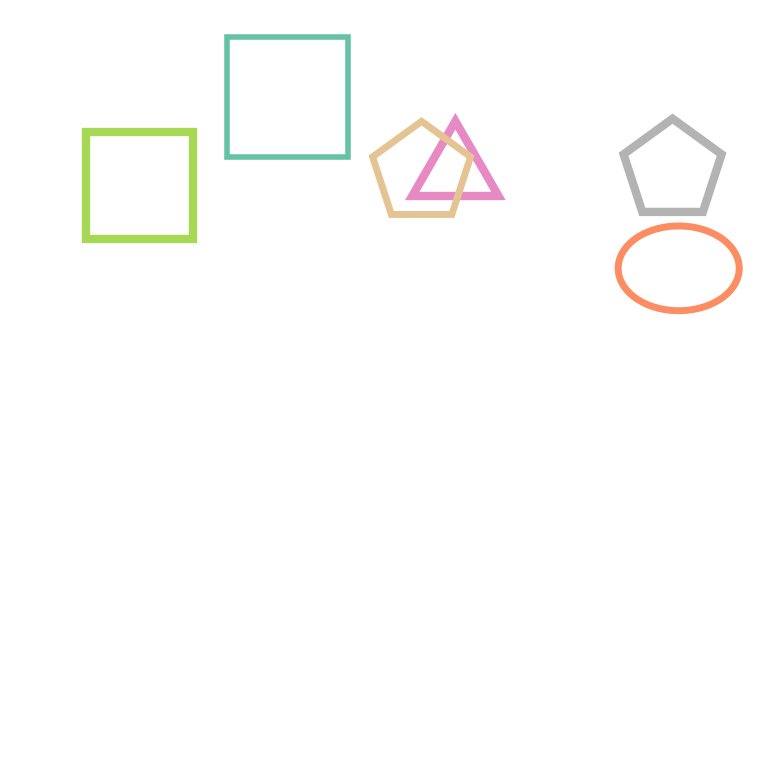[{"shape": "square", "thickness": 2, "radius": 0.39, "center": [0.373, 0.874]}, {"shape": "oval", "thickness": 2.5, "radius": 0.39, "center": [0.881, 0.652]}, {"shape": "triangle", "thickness": 3, "radius": 0.32, "center": [0.591, 0.778]}, {"shape": "square", "thickness": 3, "radius": 0.35, "center": [0.181, 0.759]}, {"shape": "pentagon", "thickness": 2.5, "radius": 0.33, "center": [0.548, 0.776]}, {"shape": "pentagon", "thickness": 3, "radius": 0.33, "center": [0.873, 0.779]}]